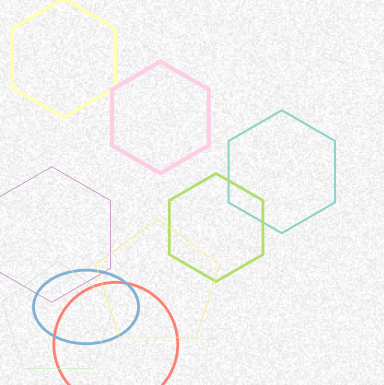[{"shape": "hexagon", "thickness": 1.5, "radius": 0.8, "center": [0.732, 0.554]}, {"shape": "hexagon", "thickness": 2.5, "radius": 0.77, "center": [0.166, 0.849]}, {"shape": "circle", "thickness": 2, "radius": 0.8, "center": [0.301, 0.106]}, {"shape": "oval", "thickness": 2, "radius": 0.68, "center": [0.224, 0.203]}, {"shape": "hexagon", "thickness": 2, "radius": 0.7, "center": [0.561, 0.409]}, {"shape": "hexagon", "thickness": 3, "radius": 0.73, "center": [0.417, 0.695]}, {"shape": "hexagon", "thickness": 0.5, "radius": 0.88, "center": [0.135, 0.391]}, {"shape": "pentagon", "thickness": 0.5, "radius": 0.77, "center": [0.151, 0.167]}, {"shape": "pentagon", "thickness": 0.5, "radius": 0.85, "center": [0.41, 0.261]}]